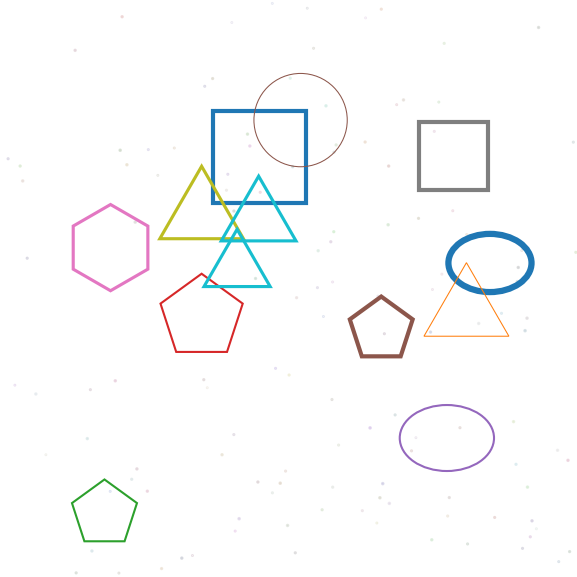[{"shape": "square", "thickness": 2, "radius": 0.4, "center": [0.45, 0.727]}, {"shape": "oval", "thickness": 3, "radius": 0.36, "center": [0.848, 0.544]}, {"shape": "triangle", "thickness": 0.5, "radius": 0.42, "center": [0.808, 0.459]}, {"shape": "pentagon", "thickness": 1, "radius": 0.3, "center": [0.181, 0.11]}, {"shape": "pentagon", "thickness": 1, "radius": 0.37, "center": [0.349, 0.45]}, {"shape": "oval", "thickness": 1, "radius": 0.41, "center": [0.774, 0.241]}, {"shape": "circle", "thickness": 0.5, "radius": 0.4, "center": [0.52, 0.791]}, {"shape": "pentagon", "thickness": 2, "radius": 0.29, "center": [0.66, 0.428]}, {"shape": "hexagon", "thickness": 1.5, "radius": 0.37, "center": [0.191, 0.57]}, {"shape": "square", "thickness": 2, "radius": 0.3, "center": [0.785, 0.729]}, {"shape": "triangle", "thickness": 1.5, "radius": 0.42, "center": [0.349, 0.628]}, {"shape": "triangle", "thickness": 1.5, "radius": 0.33, "center": [0.411, 0.536]}, {"shape": "triangle", "thickness": 1.5, "radius": 0.37, "center": [0.448, 0.619]}]